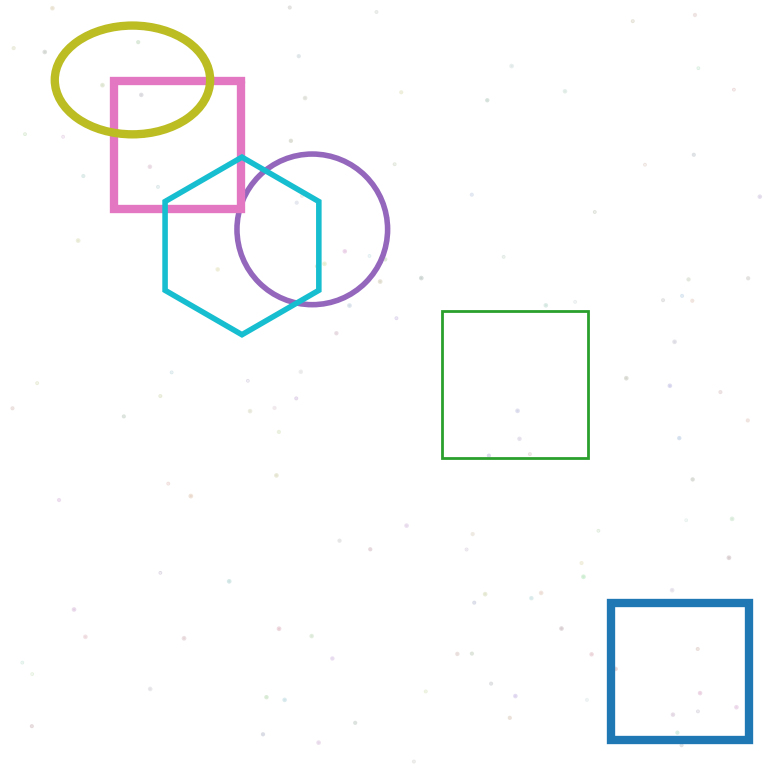[{"shape": "square", "thickness": 3, "radius": 0.45, "center": [0.883, 0.128]}, {"shape": "square", "thickness": 1, "radius": 0.48, "center": [0.669, 0.501]}, {"shape": "circle", "thickness": 2, "radius": 0.49, "center": [0.406, 0.702]}, {"shape": "square", "thickness": 3, "radius": 0.41, "center": [0.23, 0.812]}, {"shape": "oval", "thickness": 3, "radius": 0.5, "center": [0.172, 0.896]}, {"shape": "hexagon", "thickness": 2, "radius": 0.58, "center": [0.314, 0.681]}]